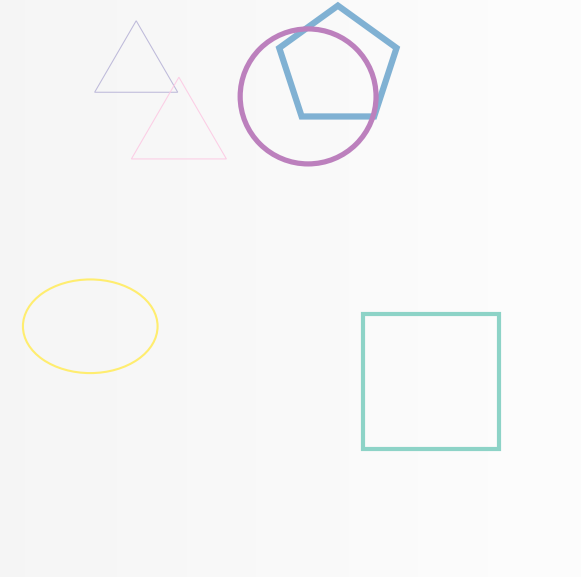[{"shape": "square", "thickness": 2, "radius": 0.58, "center": [0.741, 0.338]}, {"shape": "triangle", "thickness": 0.5, "radius": 0.41, "center": [0.234, 0.881]}, {"shape": "pentagon", "thickness": 3, "radius": 0.53, "center": [0.581, 0.883]}, {"shape": "triangle", "thickness": 0.5, "radius": 0.47, "center": [0.308, 0.771]}, {"shape": "circle", "thickness": 2.5, "radius": 0.58, "center": [0.53, 0.832]}, {"shape": "oval", "thickness": 1, "radius": 0.58, "center": [0.155, 0.434]}]